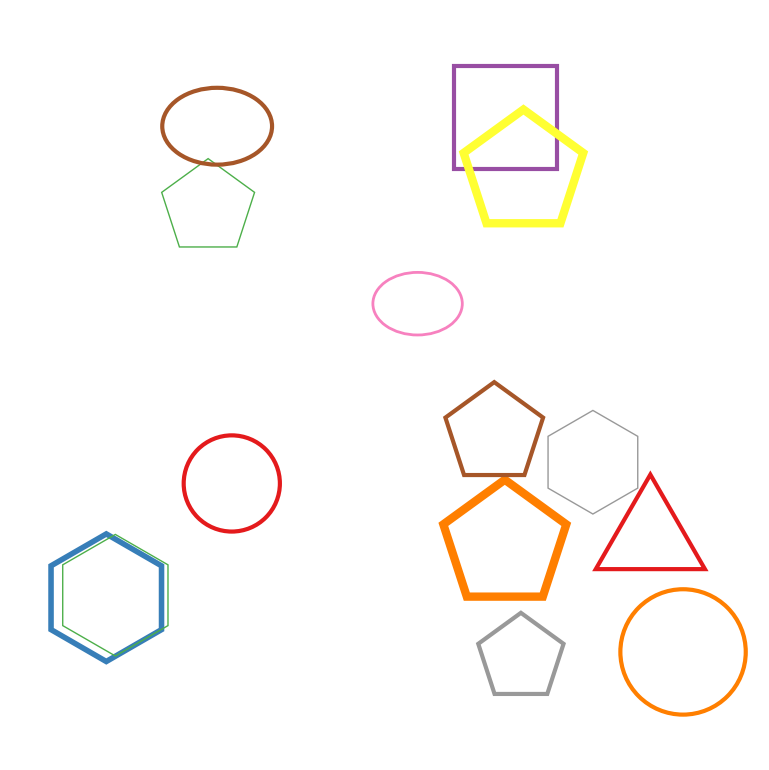[{"shape": "circle", "thickness": 1.5, "radius": 0.31, "center": [0.301, 0.372]}, {"shape": "triangle", "thickness": 1.5, "radius": 0.41, "center": [0.845, 0.302]}, {"shape": "hexagon", "thickness": 2, "radius": 0.41, "center": [0.138, 0.224]}, {"shape": "pentagon", "thickness": 0.5, "radius": 0.32, "center": [0.27, 0.731]}, {"shape": "hexagon", "thickness": 0.5, "radius": 0.39, "center": [0.15, 0.227]}, {"shape": "square", "thickness": 1.5, "radius": 0.34, "center": [0.657, 0.847]}, {"shape": "circle", "thickness": 1.5, "radius": 0.41, "center": [0.887, 0.153]}, {"shape": "pentagon", "thickness": 3, "radius": 0.42, "center": [0.656, 0.293]}, {"shape": "pentagon", "thickness": 3, "radius": 0.41, "center": [0.68, 0.776]}, {"shape": "pentagon", "thickness": 1.5, "radius": 0.33, "center": [0.642, 0.437]}, {"shape": "oval", "thickness": 1.5, "radius": 0.36, "center": [0.282, 0.836]}, {"shape": "oval", "thickness": 1, "radius": 0.29, "center": [0.542, 0.606]}, {"shape": "pentagon", "thickness": 1.5, "radius": 0.29, "center": [0.677, 0.146]}, {"shape": "hexagon", "thickness": 0.5, "radius": 0.34, "center": [0.77, 0.4]}]